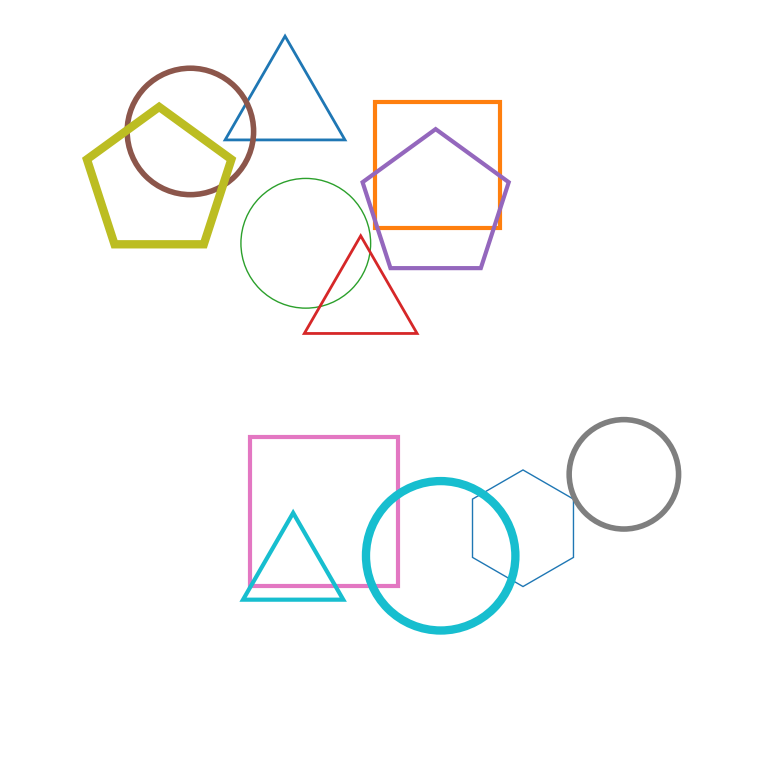[{"shape": "hexagon", "thickness": 0.5, "radius": 0.38, "center": [0.679, 0.314]}, {"shape": "triangle", "thickness": 1, "radius": 0.45, "center": [0.37, 0.863]}, {"shape": "square", "thickness": 1.5, "radius": 0.41, "center": [0.568, 0.785]}, {"shape": "circle", "thickness": 0.5, "radius": 0.42, "center": [0.397, 0.684]}, {"shape": "triangle", "thickness": 1, "radius": 0.42, "center": [0.468, 0.609]}, {"shape": "pentagon", "thickness": 1.5, "radius": 0.5, "center": [0.566, 0.733]}, {"shape": "circle", "thickness": 2, "radius": 0.41, "center": [0.247, 0.829]}, {"shape": "square", "thickness": 1.5, "radius": 0.48, "center": [0.421, 0.336]}, {"shape": "circle", "thickness": 2, "radius": 0.36, "center": [0.81, 0.384]}, {"shape": "pentagon", "thickness": 3, "radius": 0.49, "center": [0.207, 0.763]}, {"shape": "triangle", "thickness": 1.5, "radius": 0.38, "center": [0.381, 0.259]}, {"shape": "circle", "thickness": 3, "radius": 0.49, "center": [0.572, 0.278]}]